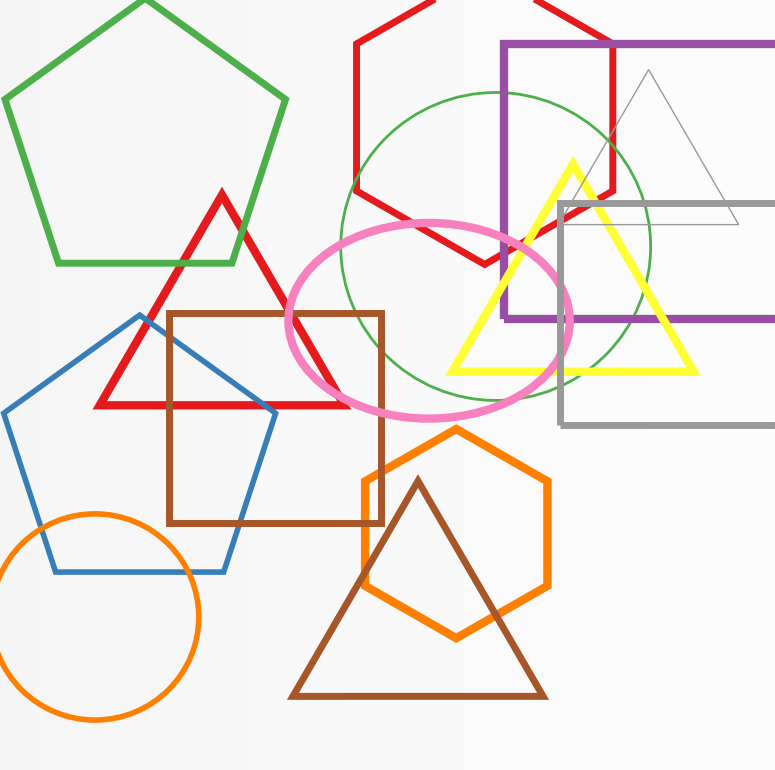[{"shape": "triangle", "thickness": 3, "radius": 0.91, "center": [0.286, 0.565]}, {"shape": "hexagon", "thickness": 2.5, "radius": 0.95, "center": [0.625, 0.848]}, {"shape": "pentagon", "thickness": 2, "radius": 0.92, "center": [0.18, 0.406]}, {"shape": "circle", "thickness": 1, "radius": 1.0, "center": [0.64, 0.68]}, {"shape": "pentagon", "thickness": 2.5, "radius": 0.95, "center": [0.187, 0.812]}, {"shape": "square", "thickness": 3, "radius": 0.89, "center": [0.829, 0.764]}, {"shape": "hexagon", "thickness": 3, "radius": 0.68, "center": [0.589, 0.307]}, {"shape": "circle", "thickness": 2, "radius": 0.67, "center": [0.123, 0.199]}, {"shape": "triangle", "thickness": 3, "radius": 0.9, "center": [0.739, 0.607]}, {"shape": "square", "thickness": 2.5, "radius": 0.68, "center": [0.355, 0.457]}, {"shape": "triangle", "thickness": 2.5, "radius": 0.93, "center": [0.539, 0.189]}, {"shape": "oval", "thickness": 3, "radius": 0.91, "center": [0.554, 0.583]}, {"shape": "square", "thickness": 2.5, "radius": 0.72, "center": [0.867, 0.592]}, {"shape": "triangle", "thickness": 0.5, "radius": 0.67, "center": [0.837, 0.775]}]